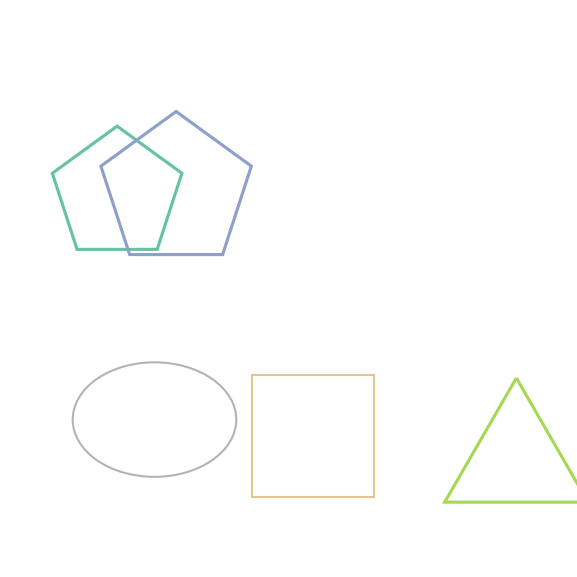[{"shape": "pentagon", "thickness": 1.5, "radius": 0.59, "center": [0.203, 0.663]}, {"shape": "pentagon", "thickness": 1.5, "radius": 0.68, "center": [0.305, 0.669]}, {"shape": "triangle", "thickness": 1.5, "radius": 0.72, "center": [0.894, 0.201]}, {"shape": "square", "thickness": 1, "radius": 0.53, "center": [0.542, 0.244]}, {"shape": "oval", "thickness": 1, "radius": 0.71, "center": [0.268, 0.273]}]